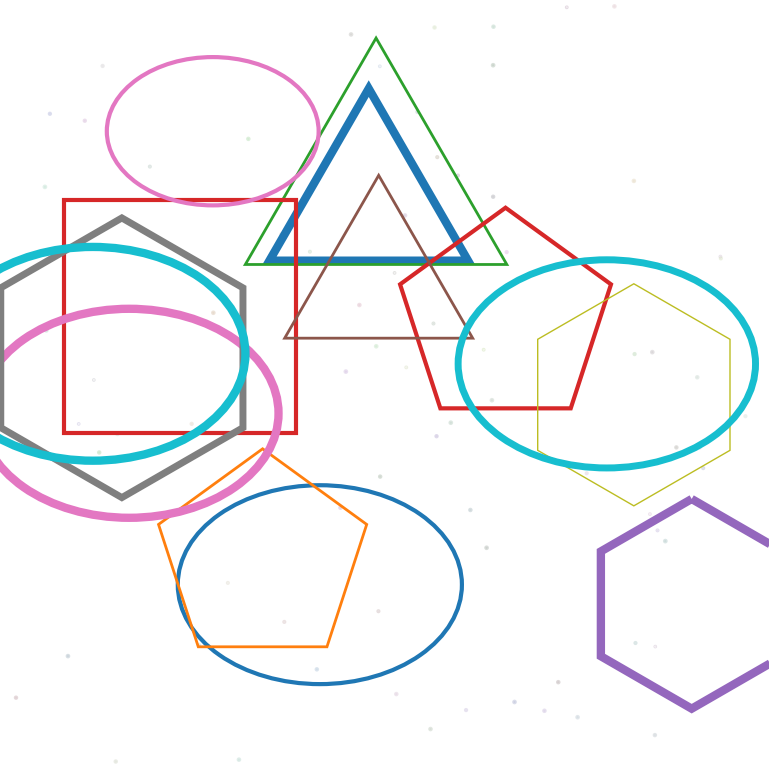[{"shape": "oval", "thickness": 1.5, "radius": 0.92, "center": [0.415, 0.241]}, {"shape": "triangle", "thickness": 3, "radius": 0.74, "center": [0.479, 0.736]}, {"shape": "pentagon", "thickness": 1, "radius": 0.71, "center": [0.341, 0.275]}, {"shape": "triangle", "thickness": 1, "radius": 0.98, "center": [0.488, 0.755]}, {"shape": "square", "thickness": 1.5, "radius": 0.75, "center": [0.234, 0.589]}, {"shape": "pentagon", "thickness": 1.5, "radius": 0.72, "center": [0.657, 0.586]}, {"shape": "hexagon", "thickness": 3, "radius": 0.68, "center": [0.898, 0.216]}, {"shape": "triangle", "thickness": 1, "radius": 0.7, "center": [0.492, 0.631]}, {"shape": "oval", "thickness": 3, "radius": 0.97, "center": [0.168, 0.463]}, {"shape": "oval", "thickness": 1.5, "radius": 0.69, "center": [0.276, 0.83]}, {"shape": "hexagon", "thickness": 2.5, "radius": 0.91, "center": [0.158, 0.535]}, {"shape": "hexagon", "thickness": 0.5, "radius": 0.72, "center": [0.823, 0.487]}, {"shape": "oval", "thickness": 3, "radius": 0.99, "center": [0.12, 0.541]}, {"shape": "oval", "thickness": 2.5, "radius": 0.97, "center": [0.788, 0.527]}]